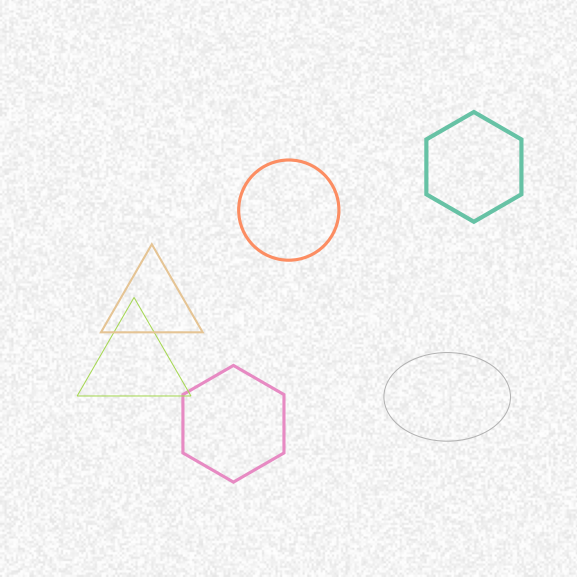[{"shape": "hexagon", "thickness": 2, "radius": 0.48, "center": [0.821, 0.71]}, {"shape": "circle", "thickness": 1.5, "radius": 0.43, "center": [0.5, 0.635]}, {"shape": "hexagon", "thickness": 1.5, "radius": 0.51, "center": [0.404, 0.265]}, {"shape": "triangle", "thickness": 0.5, "radius": 0.57, "center": [0.232, 0.37]}, {"shape": "triangle", "thickness": 1, "radius": 0.51, "center": [0.263, 0.475]}, {"shape": "oval", "thickness": 0.5, "radius": 0.55, "center": [0.774, 0.312]}]